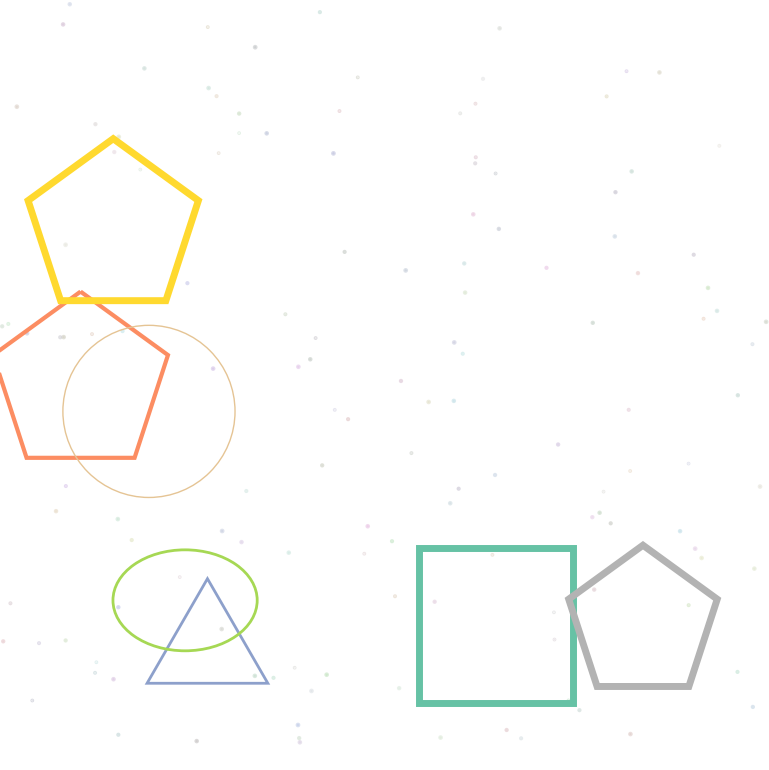[{"shape": "square", "thickness": 2.5, "radius": 0.5, "center": [0.644, 0.187]}, {"shape": "pentagon", "thickness": 1.5, "radius": 0.6, "center": [0.105, 0.502]}, {"shape": "triangle", "thickness": 1, "radius": 0.45, "center": [0.269, 0.158]}, {"shape": "oval", "thickness": 1, "radius": 0.47, "center": [0.24, 0.22]}, {"shape": "pentagon", "thickness": 2.5, "radius": 0.58, "center": [0.147, 0.704]}, {"shape": "circle", "thickness": 0.5, "radius": 0.56, "center": [0.193, 0.466]}, {"shape": "pentagon", "thickness": 2.5, "radius": 0.51, "center": [0.835, 0.191]}]